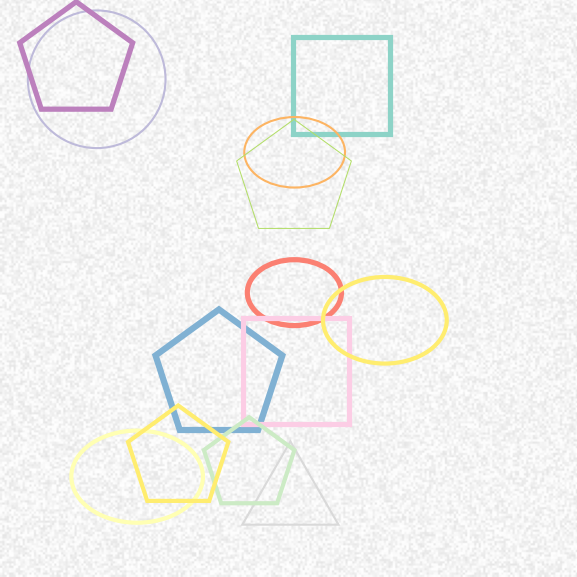[{"shape": "square", "thickness": 2.5, "radius": 0.42, "center": [0.591, 0.851]}, {"shape": "oval", "thickness": 2, "radius": 0.57, "center": [0.237, 0.174]}, {"shape": "circle", "thickness": 1, "radius": 0.6, "center": [0.167, 0.862]}, {"shape": "oval", "thickness": 2.5, "radius": 0.41, "center": [0.51, 0.492]}, {"shape": "pentagon", "thickness": 3, "radius": 0.58, "center": [0.379, 0.348]}, {"shape": "oval", "thickness": 1, "radius": 0.44, "center": [0.51, 0.735]}, {"shape": "pentagon", "thickness": 0.5, "radius": 0.52, "center": [0.509, 0.688]}, {"shape": "square", "thickness": 2.5, "radius": 0.46, "center": [0.513, 0.357]}, {"shape": "triangle", "thickness": 1, "radius": 0.48, "center": [0.503, 0.139]}, {"shape": "pentagon", "thickness": 2.5, "radius": 0.51, "center": [0.132, 0.893]}, {"shape": "pentagon", "thickness": 2, "radius": 0.41, "center": [0.431, 0.194]}, {"shape": "pentagon", "thickness": 2, "radius": 0.46, "center": [0.309, 0.206]}, {"shape": "oval", "thickness": 2, "radius": 0.54, "center": [0.666, 0.445]}]